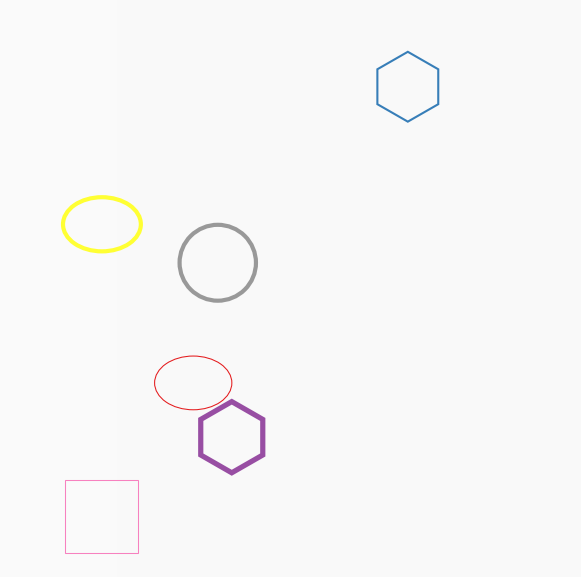[{"shape": "oval", "thickness": 0.5, "radius": 0.33, "center": [0.332, 0.336]}, {"shape": "hexagon", "thickness": 1, "radius": 0.3, "center": [0.702, 0.849]}, {"shape": "hexagon", "thickness": 2.5, "radius": 0.31, "center": [0.399, 0.242]}, {"shape": "oval", "thickness": 2, "radius": 0.33, "center": [0.175, 0.611]}, {"shape": "square", "thickness": 0.5, "radius": 0.31, "center": [0.174, 0.105]}, {"shape": "circle", "thickness": 2, "radius": 0.33, "center": [0.375, 0.544]}]